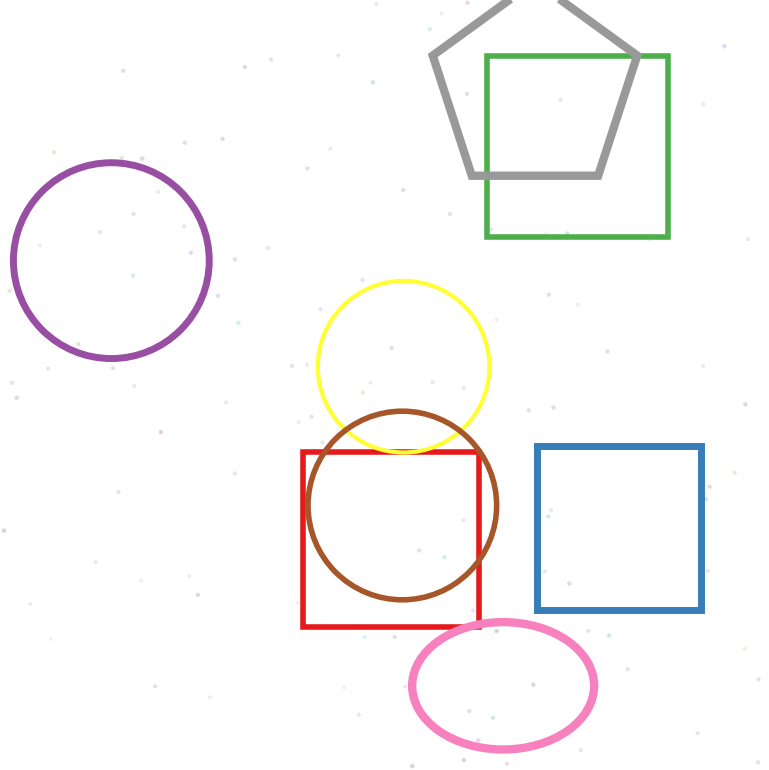[{"shape": "square", "thickness": 2, "radius": 0.57, "center": [0.508, 0.299]}, {"shape": "square", "thickness": 2.5, "radius": 0.53, "center": [0.804, 0.314]}, {"shape": "square", "thickness": 2, "radius": 0.59, "center": [0.75, 0.81]}, {"shape": "circle", "thickness": 2.5, "radius": 0.64, "center": [0.145, 0.662]}, {"shape": "circle", "thickness": 1.5, "radius": 0.56, "center": [0.524, 0.524]}, {"shape": "circle", "thickness": 2, "radius": 0.61, "center": [0.523, 0.344]}, {"shape": "oval", "thickness": 3, "radius": 0.59, "center": [0.653, 0.109]}, {"shape": "pentagon", "thickness": 3, "radius": 0.7, "center": [0.695, 0.885]}]